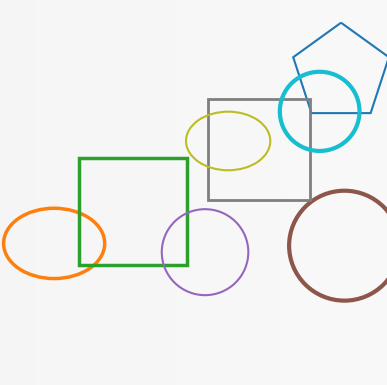[{"shape": "pentagon", "thickness": 1.5, "radius": 0.65, "center": [0.88, 0.811]}, {"shape": "oval", "thickness": 2.5, "radius": 0.65, "center": [0.14, 0.368]}, {"shape": "square", "thickness": 2.5, "radius": 0.7, "center": [0.343, 0.45]}, {"shape": "circle", "thickness": 1.5, "radius": 0.56, "center": [0.529, 0.345]}, {"shape": "circle", "thickness": 3, "radius": 0.71, "center": [0.889, 0.362]}, {"shape": "square", "thickness": 2, "radius": 0.66, "center": [0.668, 0.611]}, {"shape": "oval", "thickness": 1.5, "radius": 0.54, "center": [0.589, 0.634]}, {"shape": "circle", "thickness": 3, "radius": 0.51, "center": [0.825, 0.711]}]